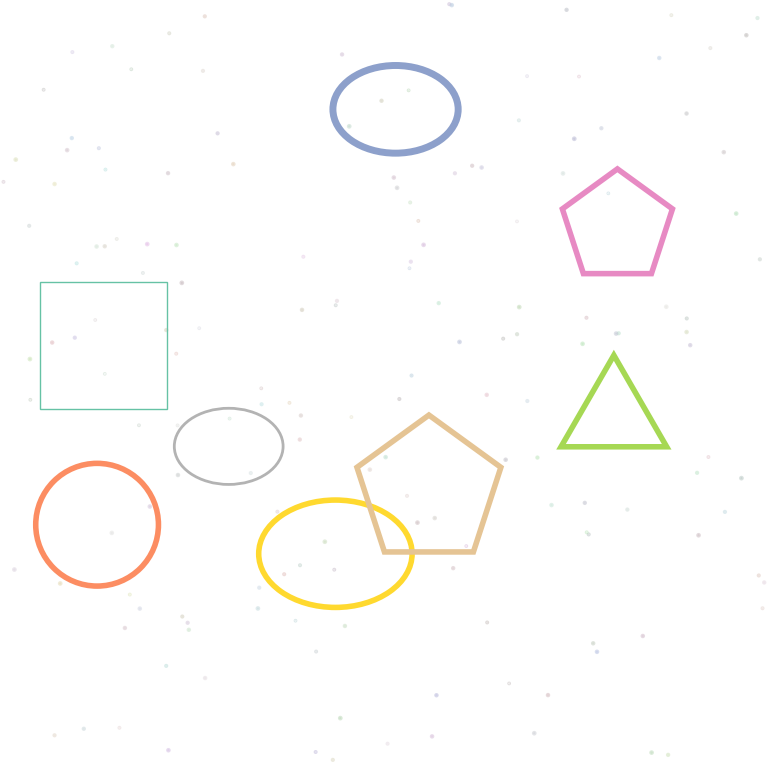[{"shape": "square", "thickness": 0.5, "radius": 0.41, "center": [0.134, 0.552]}, {"shape": "circle", "thickness": 2, "radius": 0.4, "center": [0.126, 0.319]}, {"shape": "oval", "thickness": 2.5, "radius": 0.41, "center": [0.514, 0.858]}, {"shape": "pentagon", "thickness": 2, "radius": 0.38, "center": [0.802, 0.705]}, {"shape": "triangle", "thickness": 2, "radius": 0.4, "center": [0.797, 0.459]}, {"shape": "oval", "thickness": 2, "radius": 0.5, "center": [0.436, 0.281]}, {"shape": "pentagon", "thickness": 2, "radius": 0.49, "center": [0.557, 0.363]}, {"shape": "oval", "thickness": 1, "radius": 0.35, "center": [0.297, 0.42]}]